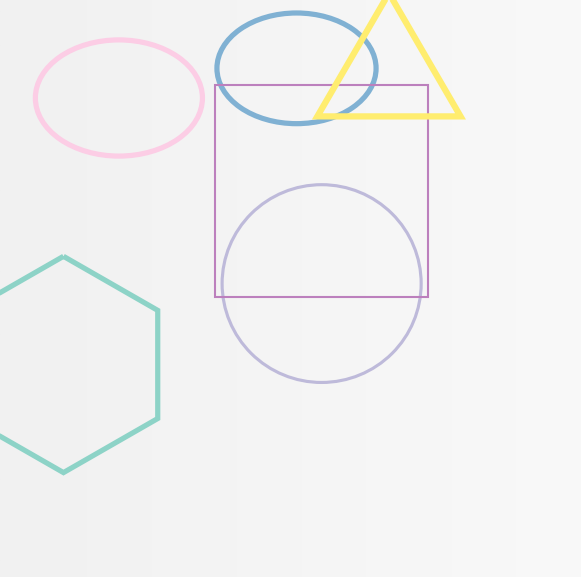[{"shape": "hexagon", "thickness": 2.5, "radius": 0.94, "center": [0.109, 0.368]}, {"shape": "circle", "thickness": 1.5, "radius": 0.86, "center": [0.553, 0.508]}, {"shape": "oval", "thickness": 2.5, "radius": 0.68, "center": [0.51, 0.881]}, {"shape": "oval", "thickness": 2.5, "radius": 0.72, "center": [0.205, 0.829]}, {"shape": "square", "thickness": 1, "radius": 0.92, "center": [0.554, 0.668]}, {"shape": "triangle", "thickness": 3, "radius": 0.71, "center": [0.669, 0.869]}]